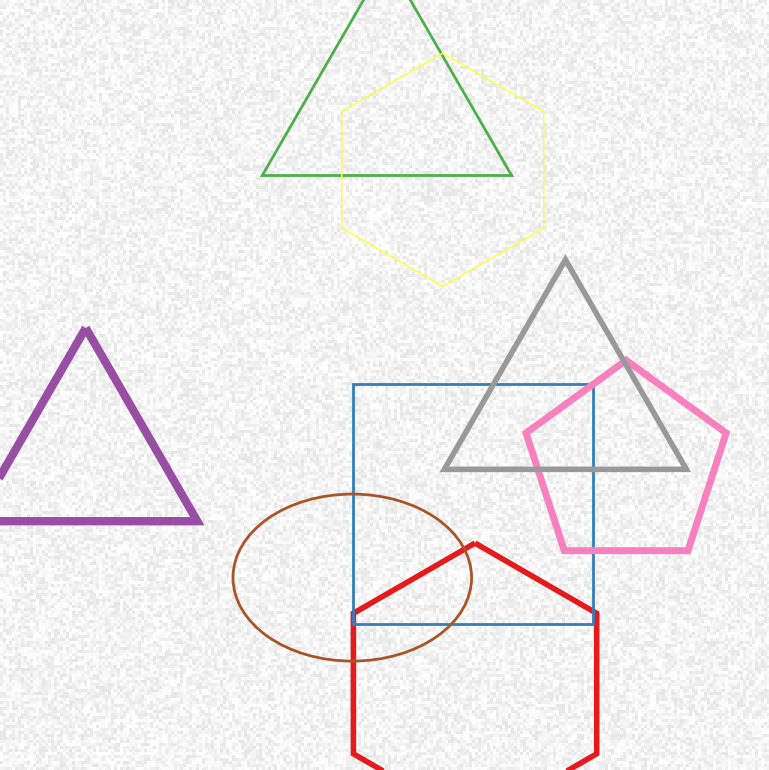[{"shape": "hexagon", "thickness": 2, "radius": 0.91, "center": [0.617, 0.112]}, {"shape": "square", "thickness": 1, "radius": 0.78, "center": [0.614, 0.346]}, {"shape": "triangle", "thickness": 1, "radius": 0.94, "center": [0.503, 0.866]}, {"shape": "triangle", "thickness": 3, "radius": 0.84, "center": [0.111, 0.407]}, {"shape": "hexagon", "thickness": 0.5, "radius": 0.76, "center": [0.575, 0.779]}, {"shape": "oval", "thickness": 1, "radius": 0.77, "center": [0.458, 0.25]}, {"shape": "pentagon", "thickness": 2.5, "radius": 0.68, "center": [0.813, 0.395]}, {"shape": "triangle", "thickness": 2, "radius": 0.91, "center": [0.734, 0.481]}]